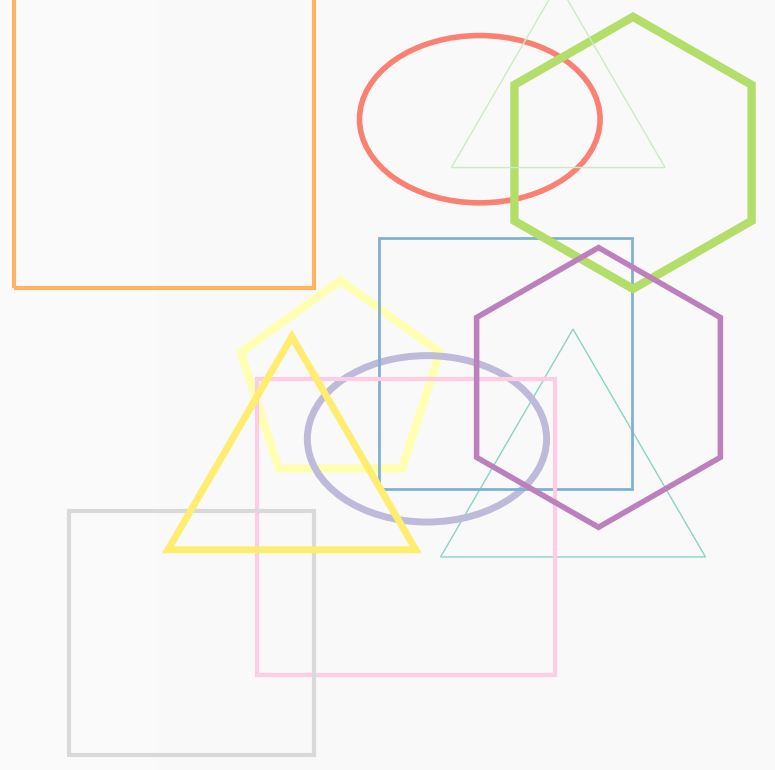[{"shape": "triangle", "thickness": 0.5, "radius": 0.99, "center": [0.739, 0.375]}, {"shape": "pentagon", "thickness": 3, "radius": 0.67, "center": [0.439, 0.501]}, {"shape": "oval", "thickness": 2.5, "radius": 0.77, "center": [0.551, 0.43]}, {"shape": "oval", "thickness": 2, "radius": 0.78, "center": [0.619, 0.845]}, {"shape": "square", "thickness": 1, "radius": 0.82, "center": [0.652, 0.528]}, {"shape": "square", "thickness": 1.5, "radius": 0.97, "center": [0.211, 0.821]}, {"shape": "hexagon", "thickness": 3, "radius": 0.88, "center": [0.817, 0.802]}, {"shape": "square", "thickness": 1.5, "radius": 0.96, "center": [0.524, 0.315]}, {"shape": "square", "thickness": 1.5, "radius": 0.79, "center": [0.247, 0.177]}, {"shape": "hexagon", "thickness": 2, "radius": 0.91, "center": [0.772, 0.497]}, {"shape": "triangle", "thickness": 0.5, "radius": 0.8, "center": [0.72, 0.862]}, {"shape": "triangle", "thickness": 2.5, "radius": 0.92, "center": [0.377, 0.378]}]